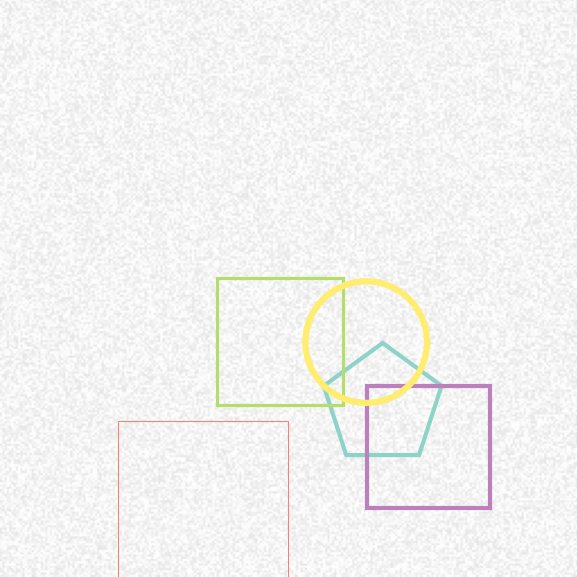[{"shape": "pentagon", "thickness": 2, "radius": 0.54, "center": [0.663, 0.298]}, {"shape": "square", "thickness": 0.5, "radius": 0.74, "center": [0.352, 0.122]}, {"shape": "square", "thickness": 1.5, "radius": 0.55, "center": [0.485, 0.408]}, {"shape": "square", "thickness": 2, "radius": 0.53, "center": [0.742, 0.225]}, {"shape": "circle", "thickness": 3, "radius": 0.53, "center": [0.634, 0.407]}]